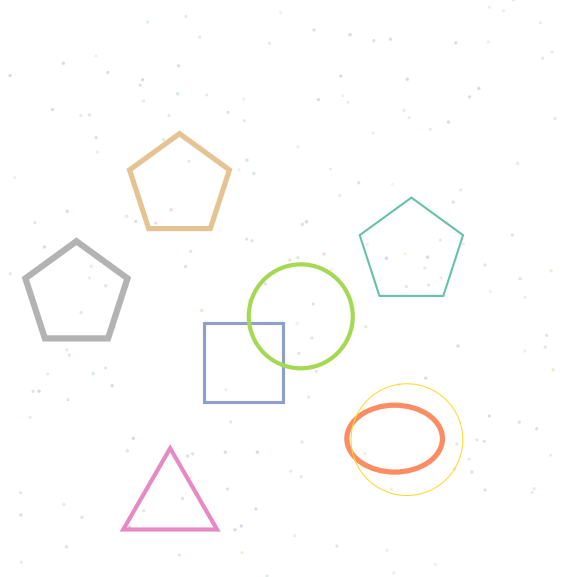[{"shape": "pentagon", "thickness": 1, "radius": 0.47, "center": [0.712, 0.563]}, {"shape": "oval", "thickness": 2.5, "radius": 0.41, "center": [0.683, 0.24]}, {"shape": "square", "thickness": 1.5, "radius": 0.34, "center": [0.422, 0.371]}, {"shape": "triangle", "thickness": 2, "radius": 0.47, "center": [0.295, 0.129]}, {"shape": "circle", "thickness": 2, "radius": 0.45, "center": [0.521, 0.451]}, {"shape": "circle", "thickness": 0.5, "radius": 0.48, "center": [0.705, 0.238]}, {"shape": "pentagon", "thickness": 2.5, "radius": 0.45, "center": [0.311, 0.677]}, {"shape": "pentagon", "thickness": 3, "radius": 0.46, "center": [0.132, 0.488]}]